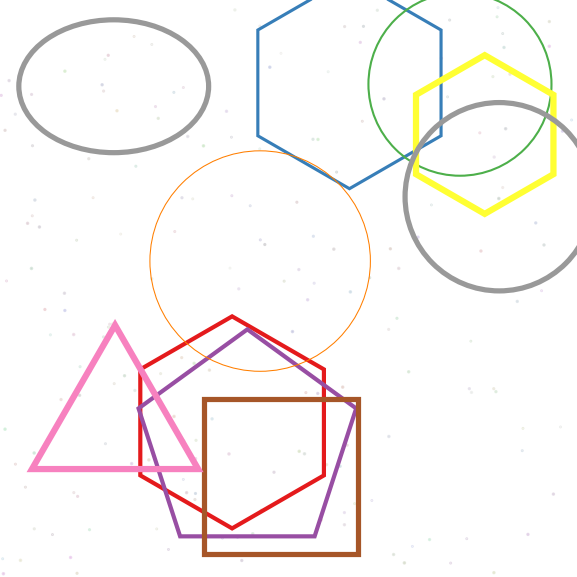[{"shape": "hexagon", "thickness": 2, "radius": 0.92, "center": [0.402, 0.268]}, {"shape": "hexagon", "thickness": 1.5, "radius": 0.92, "center": [0.605, 0.856]}, {"shape": "circle", "thickness": 1, "radius": 0.79, "center": [0.796, 0.853]}, {"shape": "pentagon", "thickness": 2, "radius": 0.99, "center": [0.428, 0.231]}, {"shape": "circle", "thickness": 0.5, "radius": 0.95, "center": [0.45, 0.547]}, {"shape": "hexagon", "thickness": 3, "radius": 0.69, "center": [0.839, 0.766]}, {"shape": "square", "thickness": 2.5, "radius": 0.67, "center": [0.486, 0.175]}, {"shape": "triangle", "thickness": 3, "radius": 0.83, "center": [0.199, 0.27]}, {"shape": "circle", "thickness": 2.5, "radius": 0.82, "center": [0.864, 0.658]}, {"shape": "oval", "thickness": 2.5, "radius": 0.82, "center": [0.197, 0.85]}]